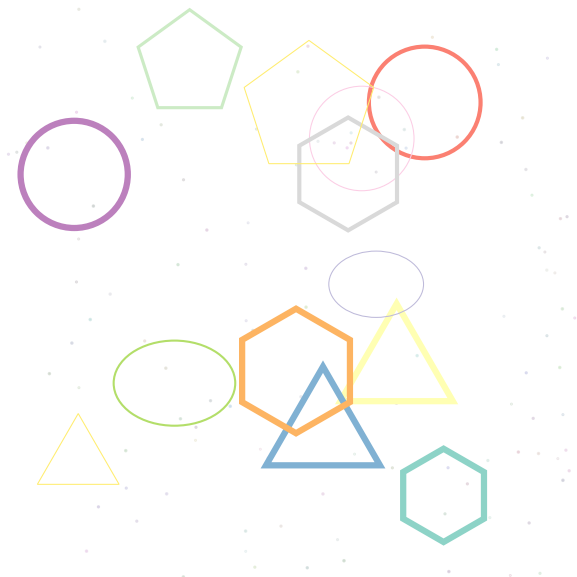[{"shape": "hexagon", "thickness": 3, "radius": 0.4, "center": [0.768, 0.141]}, {"shape": "triangle", "thickness": 3, "radius": 0.56, "center": [0.687, 0.361]}, {"shape": "oval", "thickness": 0.5, "radius": 0.41, "center": [0.651, 0.507]}, {"shape": "circle", "thickness": 2, "radius": 0.48, "center": [0.735, 0.822]}, {"shape": "triangle", "thickness": 3, "radius": 0.57, "center": [0.559, 0.25]}, {"shape": "hexagon", "thickness": 3, "radius": 0.54, "center": [0.513, 0.357]}, {"shape": "oval", "thickness": 1, "radius": 0.53, "center": [0.302, 0.336]}, {"shape": "circle", "thickness": 0.5, "radius": 0.45, "center": [0.626, 0.759]}, {"shape": "hexagon", "thickness": 2, "radius": 0.49, "center": [0.603, 0.698]}, {"shape": "circle", "thickness": 3, "radius": 0.46, "center": [0.128, 0.697]}, {"shape": "pentagon", "thickness": 1.5, "radius": 0.47, "center": [0.328, 0.889]}, {"shape": "triangle", "thickness": 0.5, "radius": 0.41, "center": [0.135, 0.201]}, {"shape": "pentagon", "thickness": 0.5, "radius": 0.59, "center": [0.535, 0.811]}]